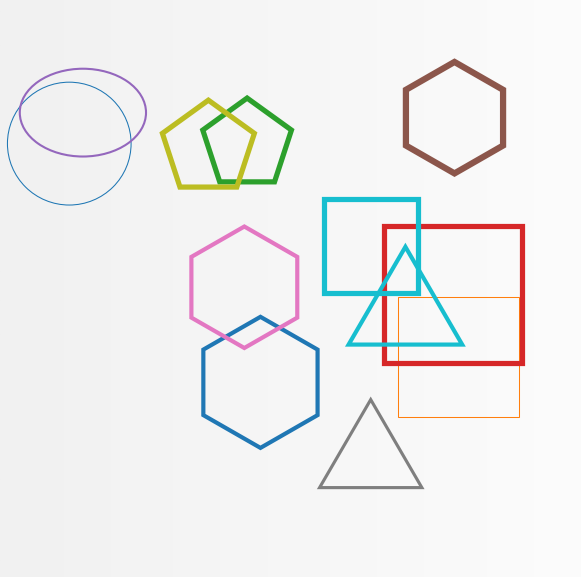[{"shape": "circle", "thickness": 0.5, "radius": 0.53, "center": [0.119, 0.75]}, {"shape": "hexagon", "thickness": 2, "radius": 0.57, "center": [0.448, 0.337]}, {"shape": "square", "thickness": 0.5, "radius": 0.52, "center": [0.789, 0.381]}, {"shape": "pentagon", "thickness": 2.5, "radius": 0.4, "center": [0.425, 0.749]}, {"shape": "square", "thickness": 2.5, "radius": 0.59, "center": [0.779, 0.49]}, {"shape": "oval", "thickness": 1, "radius": 0.54, "center": [0.143, 0.804]}, {"shape": "hexagon", "thickness": 3, "radius": 0.48, "center": [0.782, 0.795]}, {"shape": "hexagon", "thickness": 2, "radius": 0.53, "center": [0.42, 0.502]}, {"shape": "triangle", "thickness": 1.5, "radius": 0.51, "center": [0.638, 0.206]}, {"shape": "pentagon", "thickness": 2.5, "radius": 0.42, "center": [0.359, 0.742]}, {"shape": "triangle", "thickness": 2, "radius": 0.56, "center": [0.697, 0.459]}, {"shape": "square", "thickness": 2.5, "radius": 0.41, "center": [0.638, 0.574]}]